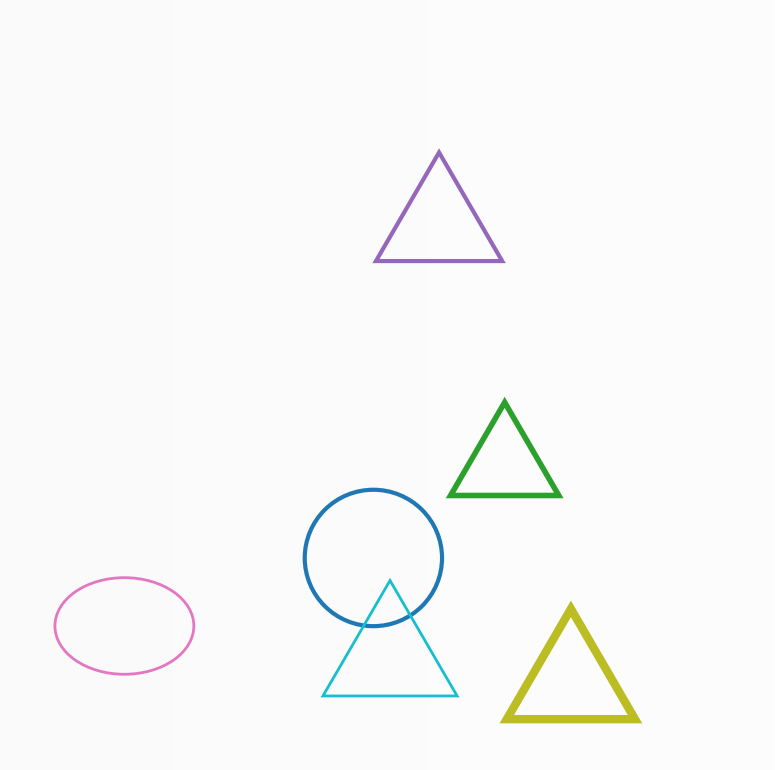[{"shape": "circle", "thickness": 1.5, "radius": 0.44, "center": [0.482, 0.275]}, {"shape": "triangle", "thickness": 2, "radius": 0.4, "center": [0.651, 0.397]}, {"shape": "triangle", "thickness": 1.5, "radius": 0.47, "center": [0.567, 0.708]}, {"shape": "oval", "thickness": 1, "radius": 0.45, "center": [0.161, 0.187]}, {"shape": "triangle", "thickness": 3, "radius": 0.48, "center": [0.737, 0.114]}, {"shape": "triangle", "thickness": 1, "radius": 0.5, "center": [0.503, 0.146]}]